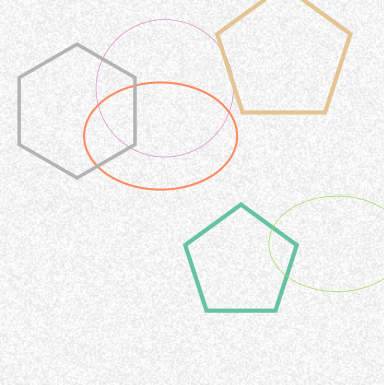[{"shape": "pentagon", "thickness": 3, "radius": 0.76, "center": [0.626, 0.316]}, {"shape": "oval", "thickness": 1.5, "radius": 0.99, "center": [0.417, 0.647]}, {"shape": "circle", "thickness": 0.5, "radius": 0.89, "center": [0.428, 0.771]}, {"shape": "oval", "thickness": 0.5, "radius": 0.89, "center": [0.876, 0.367]}, {"shape": "pentagon", "thickness": 3, "radius": 0.91, "center": [0.737, 0.855]}, {"shape": "hexagon", "thickness": 2.5, "radius": 0.87, "center": [0.2, 0.712]}]